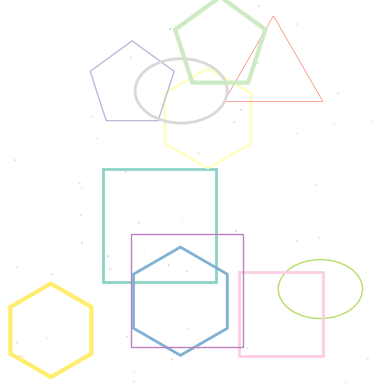[{"shape": "square", "thickness": 2, "radius": 0.73, "center": [0.414, 0.414]}, {"shape": "hexagon", "thickness": 1.5, "radius": 0.65, "center": [0.54, 0.693]}, {"shape": "pentagon", "thickness": 1, "radius": 0.57, "center": [0.343, 0.779]}, {"shape": "triangle", "thickness": 0.5, "radius": 0.74, "center": [0.71, 0.81]}, {"shape": "hexagon", "thickness": 2, "radius": 0.7, "center": [0.469, 0.218]}, {"shape": "oval", "thickness": 1, "radius": 0.55, "center": [0.832, 0.249]}, {"shape": "square", "thickness": 2, "radius": 0.55, "center": [0.73, 0.184]}, {"shape": "oval", "thickness": 2, "radius": 0.6, "center": [0.47, 0.764]}, {"shape": "square", "thickness": 1, "radius": 0.73, "center": [0.486, 0.245]}, {"shape": "pentagon", "thickness": 3, "radius": 0.62, "center": [0.572, 0.885]}, {"shape": "hexagon", "thickness": 3, "radius": 0.61, "center": [0.132, 0.142]}]